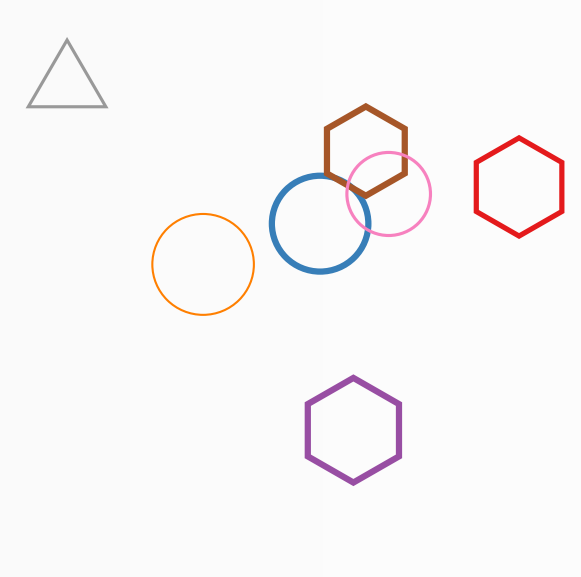[{"shape": "hexagon", "thickness": 2.5, "radius": 0.42, "center": [0.893, 0.675]}, {"shape": "circle", "thickness": 3, "radius": 0.41, "center": [0.551, 0.612]}, {"shape": "hexagon", "thickness": 3, "radius": 0.45, "center": [0.608, 0.254]}, {"shape": "circle", "thickness": 1, "radius": 0.44, "center": [0.349, 0.541]}, {"shape": "hexagon", "thickness": 3, "radius": 0.39, "center": [0.629, 0.737]}, {"shape": "circle", "thickness": 1.5, "radius": 0.36, "center": [0.669, 0.663]}, {"shape": "triangle", "thickness": 1.5, "radius": 0.39, "center": [0.115, 0.853]}]